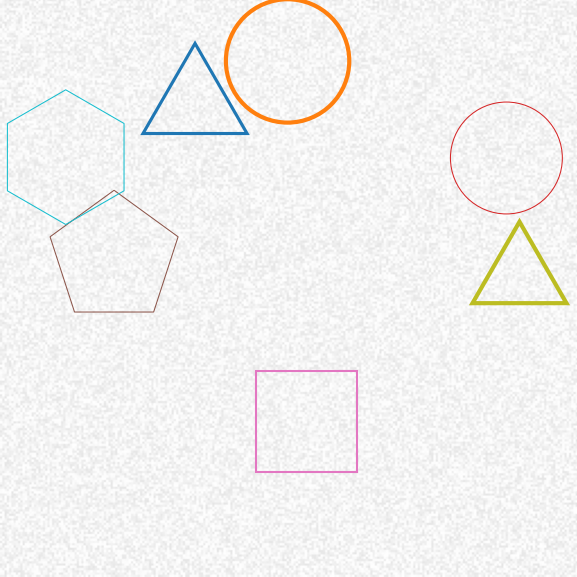[{"shape": "triangle", "thickness": 1.5, "radius": 0.52, "center": [0.338, 0.82]}, {"shape": "circle", "thickness": 2, "radius": 0.53, "center": [0.498, 0.894]}, {"shape": "circle", "thickness": 0.5, "radius": 0.48, "center": [0.877, 0.726]}, {"shape": "pentagon", "thickness": 0.5, "radius": 0.58, "center": [0.198, 0.553]}, {"shape": "square", "thickness": 1, "radius": 0.44, "center": [0.532, 0.269]}, {"shape": "triangle", "thickness": 2, "radius": 0.47, "center": [0.9, 0.521]}, {"shape": "hexagon", "thickness": 0.5, "radius": 0.58, "center": [0.114, 0.727]}]